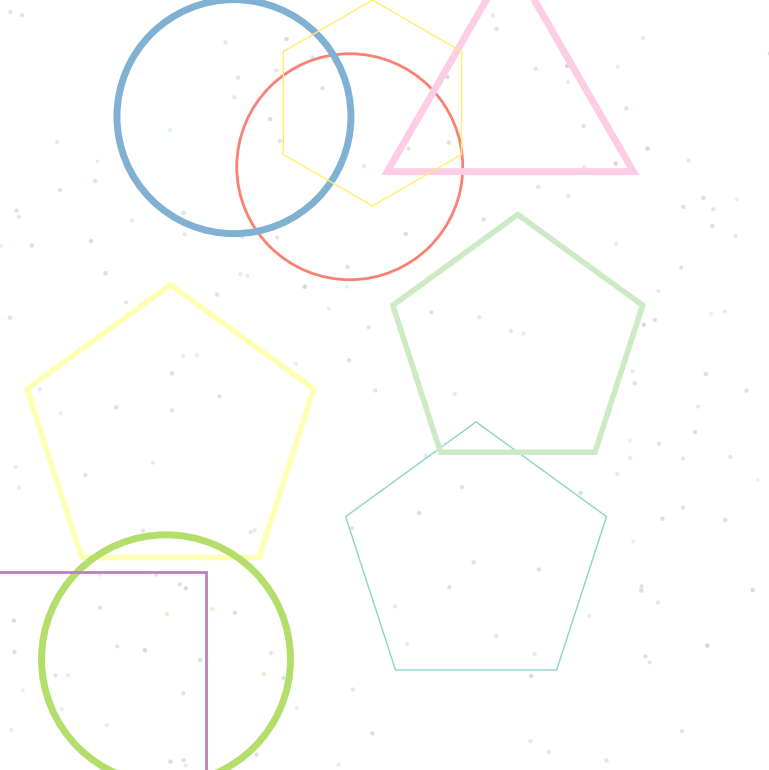[{"shape": "pentagon", "thickness": 0.5, "radius": 0.89, "center": [0.618, 0.274]}, {"shape": "pentagon", "thickness": 2, "radius": 0.98, "center": [0.221, 0.434]}, {"shape": "circle", "thickness": 1, "radius": 0.73, "center": [0.454, 0.783]}, {"shape": "circle", "thickness": 2.5, "radius": 0.76, "center": [0.304, 0.849]}, {"shape": "circle", "thickness": 2.5, "radius": 0.81, "center": [0.216, 0.144]}, {"shape": "triangle", "thickness": 2.5, "radius": 0.92, "center": [0.663, 0.869]}, {"shape": "square", "thickness": 1, "radius": 0.71, "center": [0.125, 0.115]}, {"shape": "pentagon", "thickness": 2, "radius": 0.85, "center": [0.672, 0.551]}, {"shape": "hexagon", "thickness": 0.5, "radius": 0.67, "center": [0.484, 0.866]}]